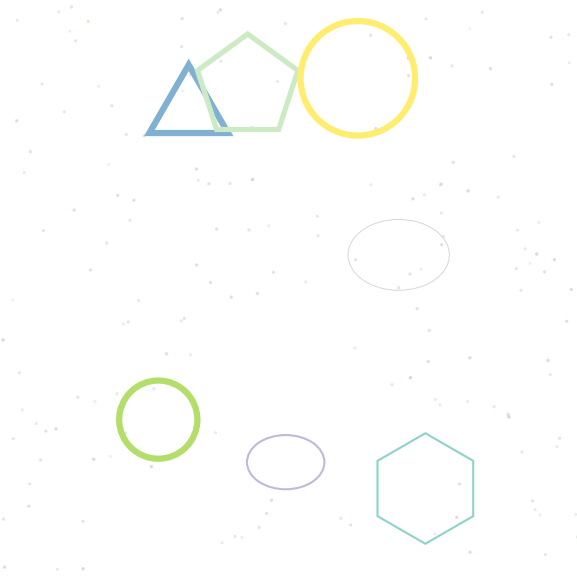[{"shape": "hexagon", "thickness": 1, "radius": 0.48, "center": [0.737, 0.153]}, {"shape": "oval", "thickness": 1, "radius": 0.34, "center": [0.495, 0.199]}, {"shape": "triangle", "thickness": 3, "radius": 0.39, "center": [0.327, 0.808]}, {"shape": "circle", "thickness": 3, "radius": 0.34, "center": [0.274, 0.273]}, {"shape": "oval", "thickness": 0.5, "radius": 0.44, "center": [0.69, 0.558]}, {"shape": "pentagon", "thickness": 2.5, "radius": 0.46, "center": [0.429, 0.849]}, {"shape": "circle", "thickness": 3, "radius": 0.5, "center": [0.62, 0.864]}]